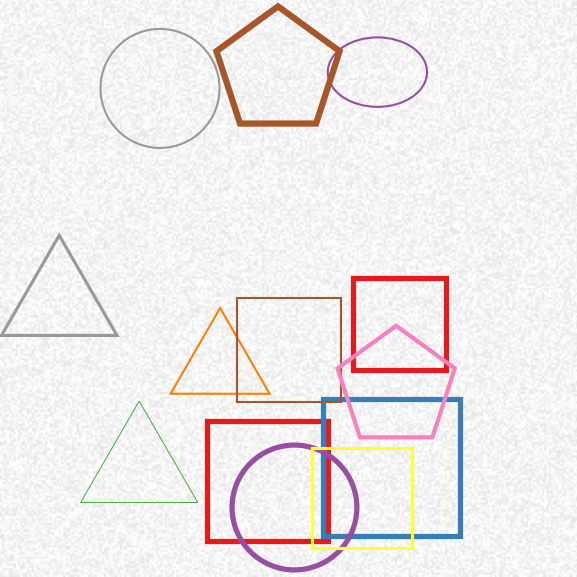[{"shape": "square", "thickness": 2.5, "radius": 0.4, "center": [0.692, 0.438]}, {"shape": "square", "thickness": 2.5, "radius": 0.52, "center": [0.463, 0.167]}, {"shape": "square", "thickness": 2.5, "radius": 0.59, "center": [0.678, 0.19]}, {"shape": "triangle", "thickness": 0.5, "radius": 0.59, "center": [0.241, 0.188]}, {"shape": "oval", "thickness": 1, "radius": 0.43, "center": [0.654, 0.874]}, {"shape": "circle", "thickness": 2.5, "radius": 0.54, "center": [0.51, 0.12]}, {"shape": "triangle", "thickness": 1, "radius": 0.5, "center": [0.381, 0.367]}, {"shape": "square", "thickness": 1.5, "radius": 0.44, "center": [0.627, 0.137]}, {"shape": "pentagon", "thickness": 3, "radius": 0.56, "center": [0.481, 0.876]}, {"shape": "square", "thickness": 1, "radius": 0.45, "center": [0.5, 0.393]}, {"shape": "pentagon", "thickness": 2, "radius": 0.53, "center": [0.686, 0.328]}, {"shape": "circle", "thickness": 1, "radius": 0.52, "center": [0.277, 0.846]}, {"shape": "triangle", "thickness": 1.5, "radius": 0.58, "center": [0.103, 0.476]}]